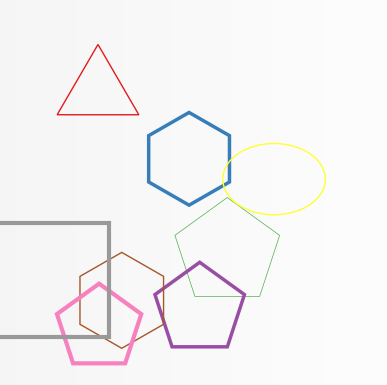[{"shape": "triangle", "thickness": 1, "radius": 0.61, "center": [0.253, 0.763]}, {"shape": "hexagon", "thickness": 2.5, "radius": 0.6, "center": [0.488, 0.587]}, {"shape": "pentagon", "thickness": 0.5, "radius": 0.71, "center": [0.586, 0.345]}, {"shape": "pentagon", "thickness": 2.5, "radius": 0.61, "center": [0.515, 0.197]}, {"shape": "oval", "thickness": 1, "radius": 0.66, "center": [0.707, 0.535]}, {"shape": "hexagon", "thickness": 1, "radius": 0.62, "center": [0.314, 0.22]}, {"shape": "pentagon", "thickness": 3, "radius": 0.57, "center": [0.256, 0.149]}, {"shape": "square", "thickness": 3, "radius": 0.74, "center": [0.133, 0.272]}]